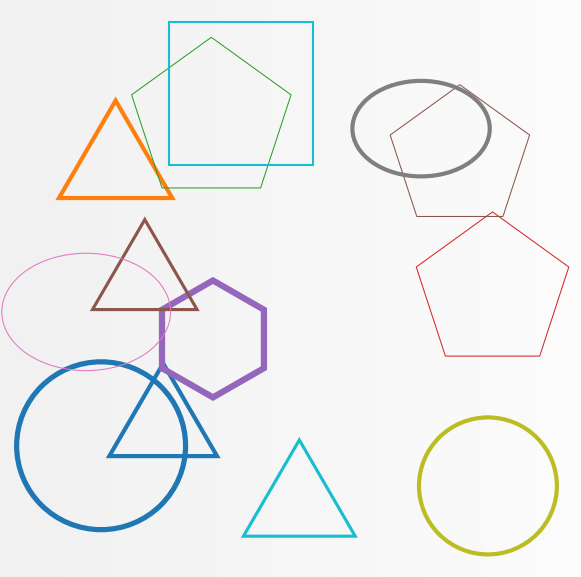[{"shape": "triangle", "thickness": 2, "radius": 0.53, "center": [0.281, 0.263]}, {"shape": "circle", "thickness": 2.5, "radius": 0.73, "center": [0.174, 0.227]}, {"shape": "triangle", "thickness": 2, "radius": 0.56, "center": [0.199, 0.712]}, {"shape": "pentagon", "thickness": 0.5, "radius": 0.72, "center": [0.364, 0.79]}, {"shape": "pentagon", "thickness": 0.5, "radius": 0.69, "center": [0.847, 0.494]}, {"shape": "hexagon", "thickness": 3, "radius": 0.51, "center": [0.366, 0.412]}, {"shape": "pentagon", "thickness": 0.5, "radius": 0.63, "center": [0.791, 0.726]}, {"shape": "triangle", "thickness": 1.5, "radius": 0.52, "center": [0.249, 0.515]}, {"shape": "oval", "thickness": 0.5, "radius": 0.73, "center": [0.148, 0.459]}, {"shape": "oval", "thickness": 2, "radius": 0.59, "center": [0.724, 0.776]}, {"shape": "circle", "thickness": 2, "radius": 0.59, "center": [0.839, 0.158]}, {"shape": "triangle", "thickness": 1.5, "radius": 0.56, "center": [0.515, 0.126]}, {"shape": "square", "thickness": 1, "radius": 0.62, "center": [0.415, 0.837]}]